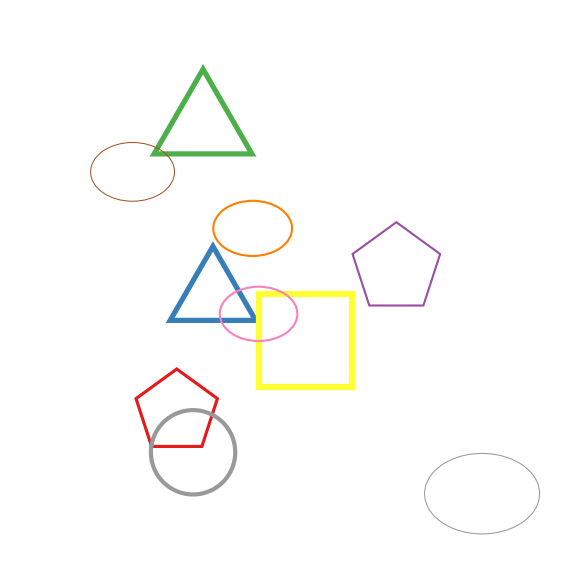[{"shape": "pentagon", "thickness": 1.5, "radius": 0.37, "center": [0.306, 0.286]}, {"shape": "triangle", "thickness": 2.5, "radius": 0.43, "center": [0.369, 0.487]}, {"shape": "triangle", "thickness": 2.5, "radius": 0.49, "center": [0.352, 0.782]}, {"shape": "pentagon", "thickness": 1, "radius": 0.4, "center": [0.686, 0.535]}, {"shape": "oval", "thickness": 1, "radius": 0.34, "center": [0.438, 0.604]}, {"shape": "square", "thickness": 3, "radius": 0.4, "center": [0.529, 0.41]}, {"shape": "oval", "thickness": 0.5, "radius": 0.36, "center": [0.23, 0.702]}, {"shape": "oval", "thickness": 1, "radius": 0.34, "center": [0.448, 0.456]}, {"shape": "oval", "thickness": 0.5, "radius": 0.5, "center": [0.835, 0.144]}, {"shape": "circle", "thickness": 2, "radius": 0.37, "center": [0.334, 0.216]}]